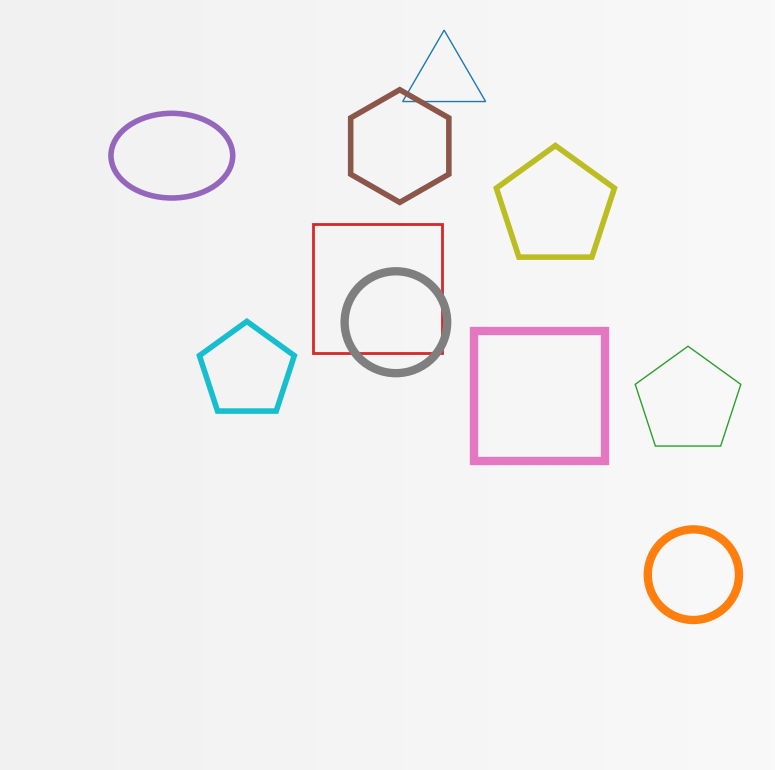[{"shape": "triangle", "thickness": 0.5, "radius": 0.31, "center": [0.573, 0.899]}, {"shape": "circle", "thickness": 3, "radius": 0.29, "center": [0.895, 0.254]}, {"shape": "pentagon", "thickness": 0.5, "radius": 0.36, "center": [0.888, 0.479]}, {"shape": "square", "thickness": 1, "radius": 0.42, "center": [0.487, 0.625]}, {"shape": "oval", "thickness": 2, "radius": 0.39, "center": [0.222, 0.798]}, {"shape": "hexagon", "thickness": 2, "radius": 0.37, "center": [0.516, 0.81]}, {"shape": "square", "thickness": 3, "radius": 0.42, "center": [0.696, 0.486]}, {"shape": "circle", "thickness": 3, "radius": 0.33, "center": [0.511, 0.582]}, {"shape": "pentagon", "thickness": 2, "radius": 0.4, "center": [0.717, 0.731]}, {"shape": "pentagon", "thickness": 2, "radius": 0.32, "center": [0.319, 0.518]}]